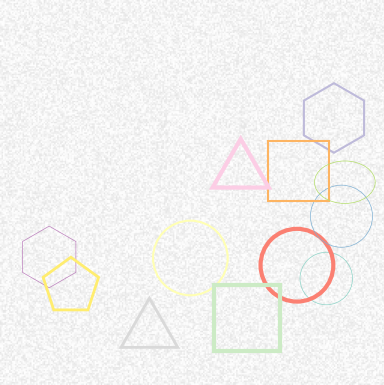[{"shape": "circle", "thickness": 0.5, "radius": 0.34, "center": [0.847, 0.277]}, {"shape": "circle", "thickness": 1.5, "radius": 0.48, "center": [0.494, 0.33]}, {"shape": "hexagon", "thickness": 1.5, "radius": 0.45, "center": [0.867, 0.694]}, {"shape": "circle", "thickness": 3, "radius": 0.47, "center": [0.771, 0.311]}, {"shape": "circle", "thickness": 0.5, "radius": 0.4, "center": [0.887, 0.438]}, {"shape": "square", "thickness": 1.5, "radius": 0.39, "center": [0.775, 0.555]}, {"shape": "oval", "thickness": 0.5, "radius": 0.39, "center": [0.896, 0.527]}, {"shape": "triangle", "thickness": 3, "radius": 0.42, "center": [0.625, 0.555]}, {"shape": "triangle", "thickness": 2, "radius": 0.43, "center": [0.388, 0.14]}, {"shape": "hexagon", "thickness": 0.5, "radius": 0.4, "center": [0.128, 0.333]}, {"shape": "square", "thickness": 3, "radius": 0.43, "center": [0.642, 0.173]}, {"shape": "pentagon", "thickness": 2, "radius": 0.38, "center": [0.184, 0.256]}]